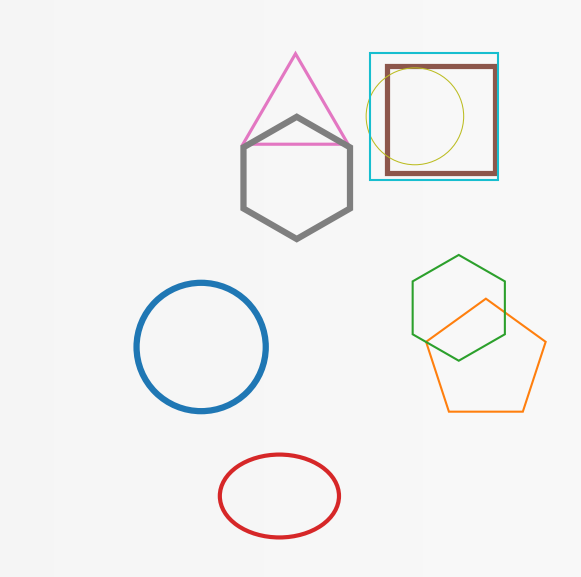[{"shape": "circle", "thickness": 3, "radius": 0.56, "center": [0.346, 0.398]}, {"shape": "pentagon", "thickness": 1, "radius": 0.54, "center": [0.836, 0.374]}, {"shape": "hexagon", "thickness": 1, "radius": 0.46, "center": [0.789, 0.466]}, {"shape": "oval", "thickness": 2, "radius": 0.51, "center": [0.481, 0.14]}, {"shape": "square", "thickness": 2.5, "radius": 0.46, "center": [0.759, 0.793]}, {"shape": "triangle", "thickness": 1.5, "radius": 0.52, "center": [0.508, 0.802]}, {"shape": "hexagon", "thickness": 3, "radius": 0.53, "center": [0.511, 0.691]}, {"shape": "circle", "thickness": 0.5, "radius": 0.42, "center": [0.714, 0.798]}, {"shape": "square", "thickness": 1, "radius": 0.55, "center": [0.747, 0.797]}]